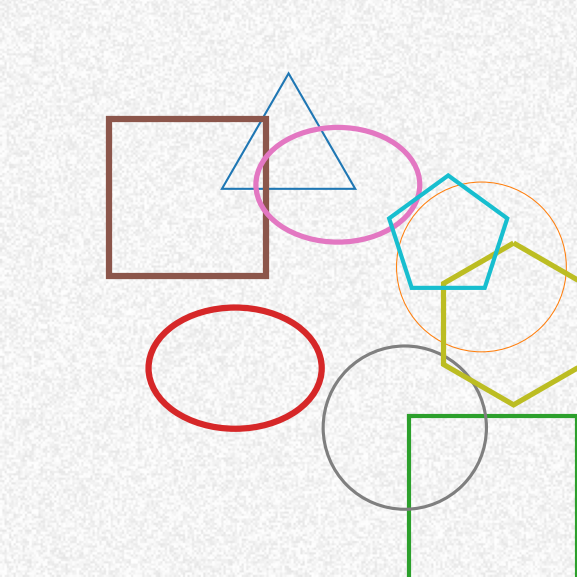[{"shape": "triangle", "thickness": 1, "radius": 0.67, "center": [0.5, 0.739]}, {"shape": "circle", "thickness": 0.5, "radius": 0.74, "center": [0.834, 0.537]}, {"shape": "square", "thickness": 2, "radius": 0.73, "center": [0.854, 0.133]}, {"shape": "oval", "thickness": 3, "radius": 0.75, "center": [0.407, 0.362]}, {"shape": "square", "thickness": 3, "radius": 0.68, "center": [0.325, 0.658]}, {"shape": "oval", "thickness": 2.5, "radius": 0.71, "center": [0.585, 0.679]}, {"shape": "circle", "thickness": 1.5, "radius": 0.71, "center": [0.701, 0.259]}, {"shape": "hexagon", "thickness": 2.5, "radius": 0.7, "center": [0.889, 0.438]}, {"shape": "pentagon", "thickness": 2, "radius": 0.54, "center": [0.776, 0.588]}]